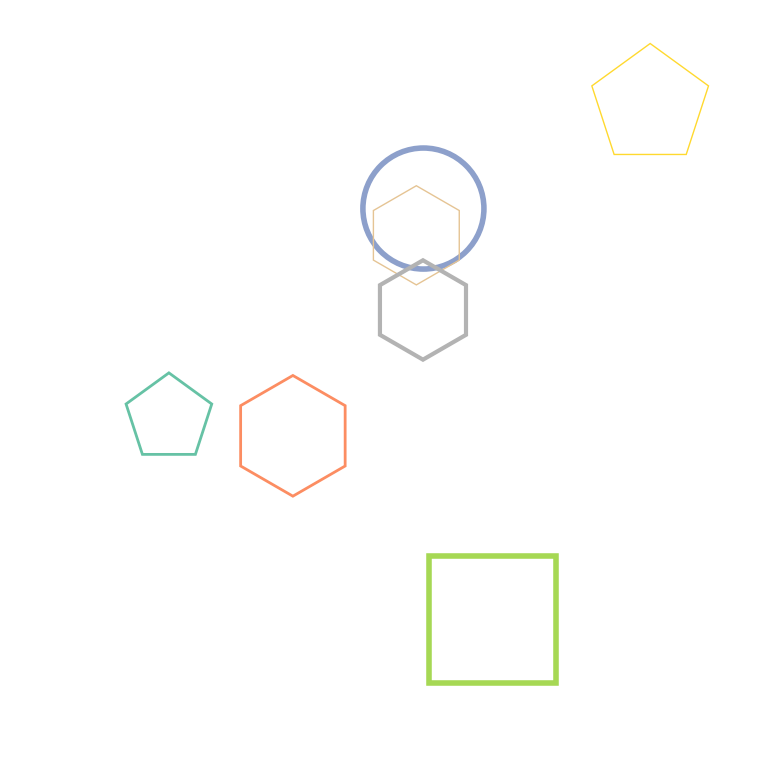[{"shape": "pentagon", "thickness": 1, "radius": 0.29, "center": [0.219, 0.457]}, {"shape": "hexagon", "thickness": 1, "radius": 0.39, "center": [0.38, 0.434]}, {"shape": "circle", "thickness": 2, "radius": 0.39, "center": [0.55, 0.729]}, {"shape": "square", "thickness": 2, "radius": 0.41, "center": [0.64, 0.195]}, {"shape": "pentagon", "thickness": 0.5, "radius": 0.4, "center": [0.844, 0.864]}, {"shape": "hexagon", "thickness": 0.5, "radius": 0.32, "center": [0.541, 0.694]}, {"shape": "hexagon", "thickness": 1.5, "radius": 0.32, "center": [0.549, 0.597]}]